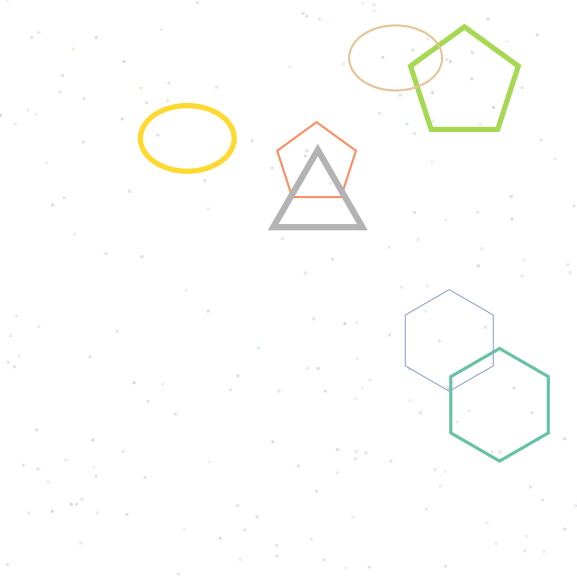[{"shape": "hexagon", "thickness": 1.5, "radius": 0.49, "center": [0.865, 0.298]}, {"shape": "pentagon", "thickness": 1, "radius": 0.36, "center": [0.548, 0.716]}, {"shape": "hexagon", "thickness": 0.5, "radius": 0.44, "center": [0.778, 0.41]}, {"shape": "pentagon", "thickness": 2.5, "radius": 0.49, "center": [0.804, 0.854]}, {"shape": "oval", "thickness": 2.5, "radius": 0.41, "center": [0.324, 0.759]}, {"shape": "oval", "thickness": 1, "radius": 0.4, "center": [0.685, 0.899]}, {"shape": "triangle", "thickness": 3, "radius": 0.45, "center": [0.55, 0.65]}]